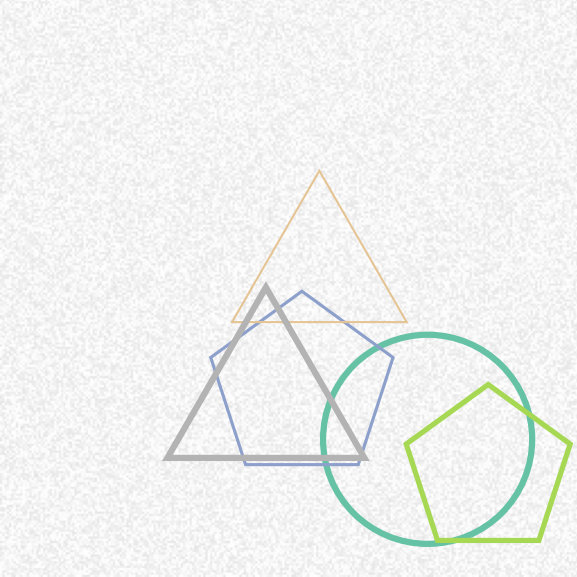[{"shape": "circle", "thickness": 3, "radius": 0.91, "center": [0.74, 0.238]}, {"shape": "pentagon", "thickness": 1.5, "radius": 0.83, "center": [0.523, 0.329]}, {"shape": "pentagon", "thickness": 2.5, "radius": 0.75, "center": [0.845, 0.184]}, {"shape": "triangle", "thickness": 1, "radius": 0.87, "center": [0.553, 0.529]}, {"shape": "triangle", "thickness": 3, "radius": 0.98, "center": [0.46, 0.305]}]